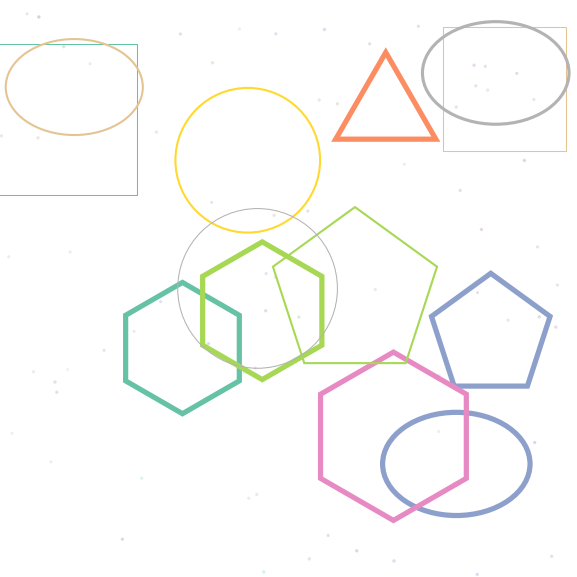[{"shape": "hexagon", "thickness": 2.5, "radius": 0.57, "center": [0.316, 0.396]}, {"shape": "square", "thickness": 0.5, "radius": 0.66, "center": [0.106, 0.792]}, {"shape": "triangle", "thickness": 2.5, "radius": 0.5, "center": [0.668, 0.808]}, {"shape": "oval", "thickness": 2.5, "radius": 0.64, "center": [0.79, 0.196]}, {"shape": "pentagon", "thickness": 2.5, "radius": 0.54, "center": [0.85, 0.418]}, {"shape": "hexagon", "thickness": 2.5, "radius": 0.73, "center": [0.681, 0.244]}, {"shape": "hexagon", "thickness": 2.5, "radius": 0.6, "center": [0.454, 0.461]}, {"shape": "pentagon", "thickness": 1, "radius": 0.75, "center": [0.615, 0.491]}, {"shape": "circle", "thickness": 1, "radius": 0.63, "center": [0.429, 0.722]}, {"shape": "oval", "thickness": 1, "radius": 0.59, "center": [0.129, 0.848]}, {"shape": "square", "thickness": 0.5, "radius": 0.53, "center": [0.874, 0.845]}, {"shape": "oval", "thickness": 1.5, "radius": 0.63, "center": [0.858, 0.873]}, {"shape": "circle", "thickness": 0.5, "radius": 0.69, "center": [0.446, 0.5]}]